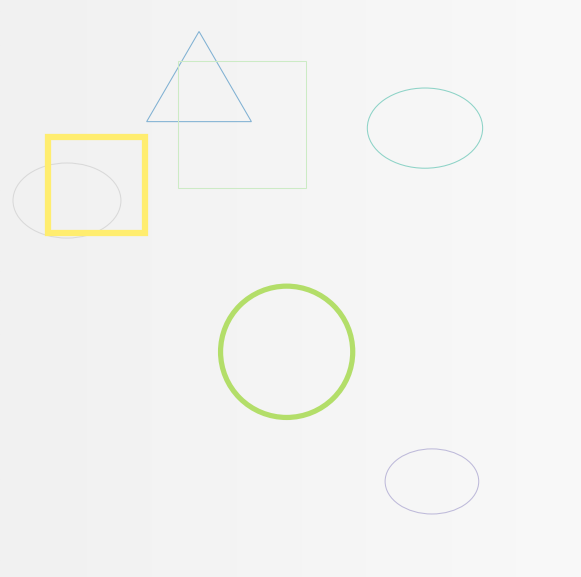[{"shape": "oval", "thickness": 0.5, "radius": 0.5, "center": [0.731, 0.777]}, {"shape": "oval", "thickness": 0.5, "radius": 0.4, "center": [0.743, 0.165]}, {"shape": "triangle", "thickness": 0.5, "radius": 0.52, "center": [0.342, 0.841]}, {"shape": "circle", "thickness": 2.5, "radius": 0.57, "center": [0.493, 0.39]}, {"shape": "oval", "thickness": 0.5, "radius": 0.46, "center": [0.115, 0.652]}, {"shape": "square", "thickness": 0.5, "radius": 0.55, "center": [0.416, 0.784]}, {"shape": "square", "thickness": 3, "radius": 0.42, "center": [0.167, 0.679]}]